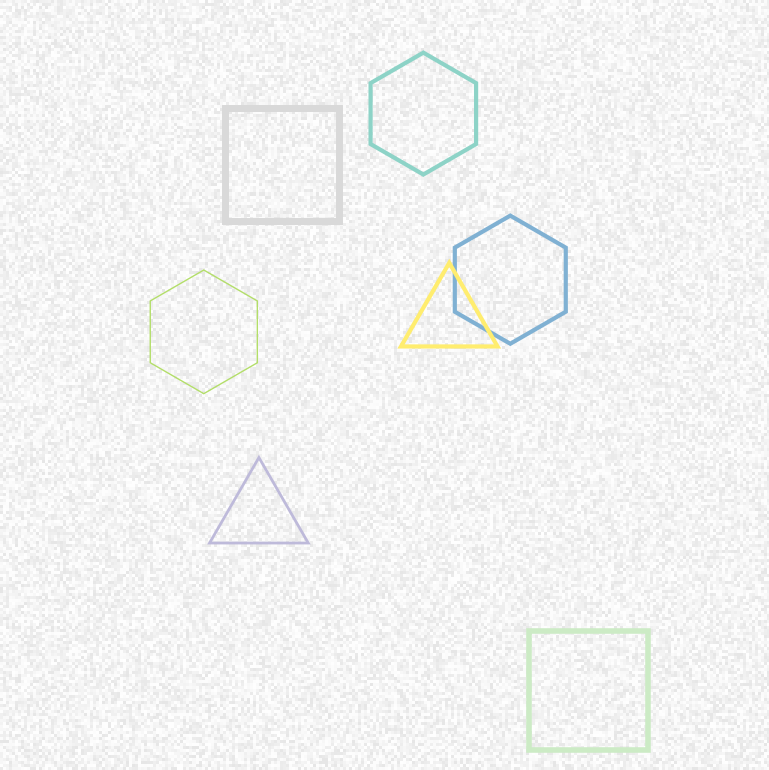[{"shape": "hexagon", "thickness": 1.5, "radius": 0.4, "center": [0.55, 0.852]}, {"shape": "triangle", "thickness": 1, "radius": 0.37, "center": [0.336, 0.332]}, {"shape": "hexagon", "thickness": 1.5, "radius": 0.42, "center": [0.663, 0.637]}, {"shape": "hexagon", "thickness": 0.5, "radius": 0.4, "center": [0.265, 0.569]}, {"shape": "square", "thickness": 2.5, "radius": 0.37, "center": [0.366, 0.786]}, {"shape": "square", "thickness": 2, "radius": 0.38, "center": [0.764, 0.103]}, {"shape": "triangle", "thickness": 1.5, "radius": 0.36, "center": [0.583, 0.586]}]